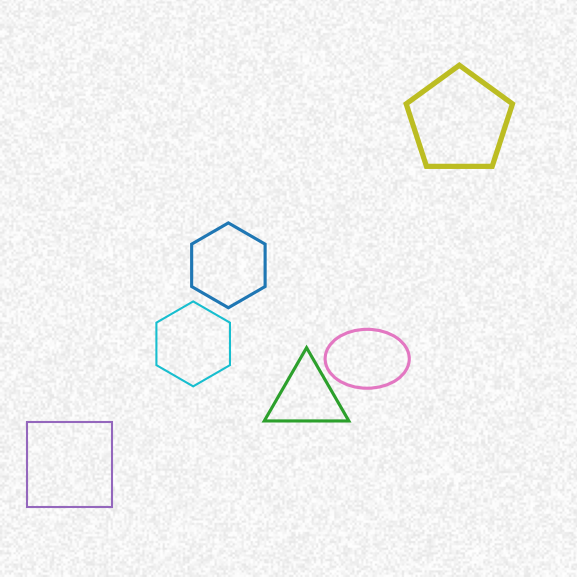[{"shape": "hexagon", "thickness": 1.5, "radius": 0.37, "center": [0.395, 0.54]}, {"shape": "triangle", "thickness": 1.5, "radius": 0.42, "center": [0.531, 0.312]}, {"shape": "square", "thickness": 1, "radius": 0.37, "center": [0.12, 0.195]}, {"shape": "oval", "thickness": 1.5, "radius": 0.36, "center": [0.636, 0.378]}, {"shape": "pentagon", "thickness": 2.5, "radius": 0.48, "center": [0.795, 0.789]}, {"shape": "hexagon", "thickness": 1, "radius": 0.37, "center": [0.335, 0.404]}]